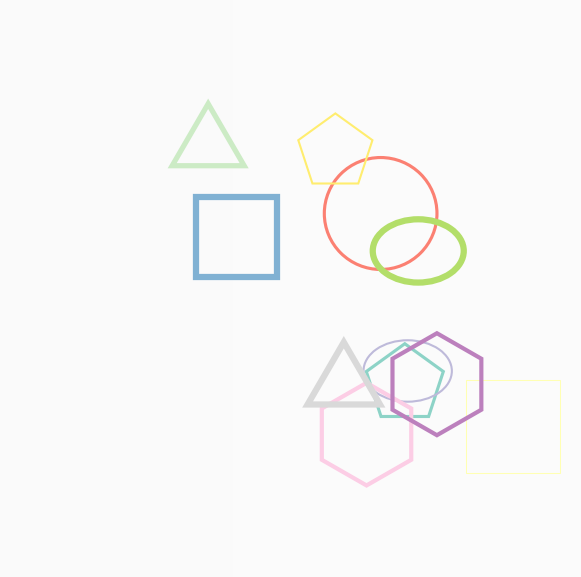[{"shape": "pentagon", "thickness": 1.5, "radius": 0.35, "center": [0.696, 0.334]}, {"shape": "square", "thickness": 0.5, "radius": 0.4, "center": [0.883, 0.26]}, {"shape": "oval", "thickness": 1, "radius": 0.38, "center": [0.701, 0.357]}, {"shape": "circle", "thickness": 1.5, "radius": 0.48, "center": [0.655, 0.629]}, {"shape": "square", "thickness": 3, "radius": 0.35, "center": [0.407, 0.589]}, {"shape": "oval", "thickness": 3, "radius": 0.39, "center": [0.72, 0.565]}, {"shape": "hexagon", "thickness": 2, "radius": 0.44, "center": [0.631, 0.247]}, {"shape": "triangle", "thickness": 3, "radius": 0.36, "center": [0.591, 0.335]}, {"shape": "hexagon", "thickness": 2, "radius": 0.44, "center": [0.752, 0.334]}, {"shape": "triangle", "thickness": 2.5, "radius": 0.36, "center": [0.358, 0.748]}, {"shape": "pentagon", "thickness": 1, "radius": 0.34, "center": [0.577, 0.736]}]